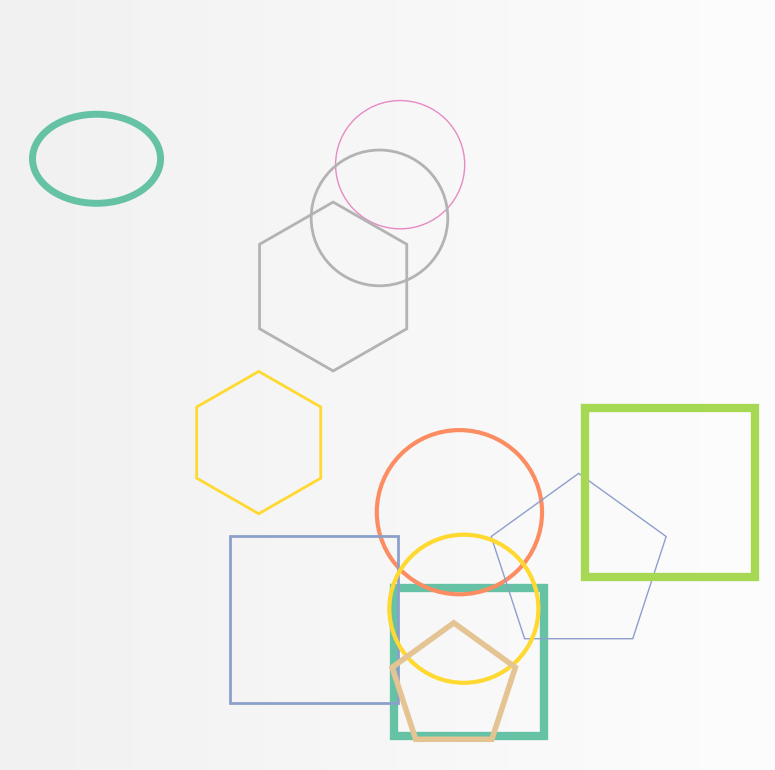[{"shape": "square", "thickness": 3, "radius": 0.48, "center": [0.606, 0.14]}, {"shape": "oval", "thickness": 2.5, "radius": 0.41, "center": [0.125, 0.794]}, {"shape": "circle", "thickness": 1.5, "radius": 0.53, "center": [0.593, 0.335]}, {"shape": "square", "thickness": 1, "radius": 0.54, "center": [0.405, 0.195]}, {"shape": "pentagon", "thickness": 0.5, "radius": 0.59, "center": [0.747, 0.267]}, {"shape": "circle", "thickness": 0.5, "radius": 0.42, "center": [0.516, 0.786]}, {"shape": "square", "thickness": 3, "radius": 0.55, "center": [0.865, 0.361]}, {"shape": "circle", "thickness": 1.5, "radius": 0.48, "center": [0.599, 0.209]}, {"shape": "hexagon", "thickness": 1, "radius": 0.46, "center": [0.334, 0.425]}, {"shape": "pentagon", "thickness": 2, "radius": 0.42, "center": [0.586, 0.108]}, {"shape": "hexagon", "thickness": 1, "radius": 0.55, "center": [0.43, 0.628]}, {"shape": "circle", "thickness": 1, "radius": 0.44, "center": [0.49, 0.717]}]